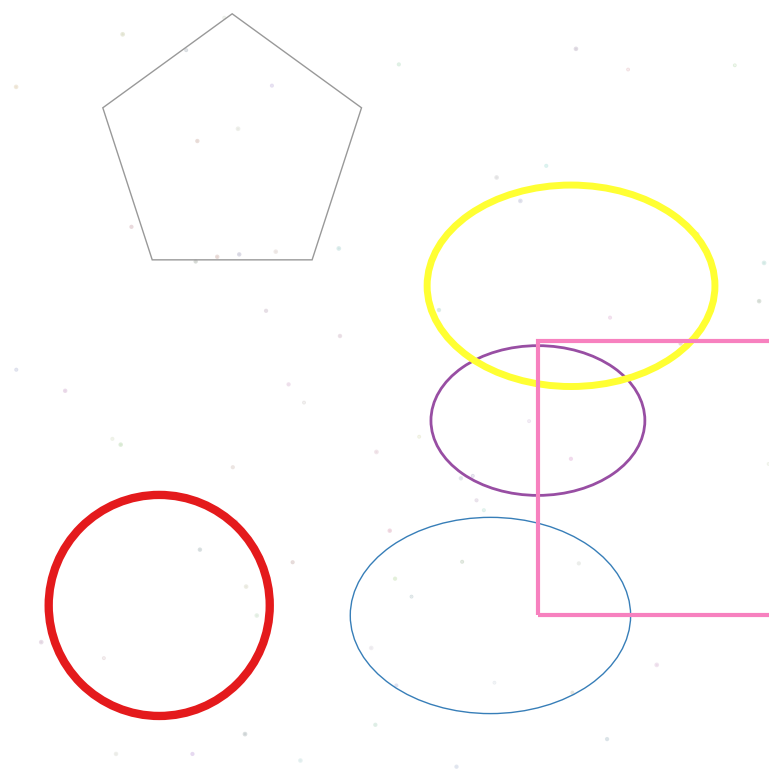[{"shape": "circle", "thickness": 3, "radius": 0.72, "center": [0.207, 0.214]}, {"shape": "oval", "thickness": 0.5, "radius": 0.91, "center": [0.637, 0.201]}, {"shape": "oval", "thickness": 1, "radius": 0.69, "center": [0.699, 0.454]}, {"shape": "oval", "thickness": 2.5, "radius": 0.93, "center": [0.742, 0.629]}, {"shape": "square", "thickness": 1.5, "radius": 0.89, "center": [0.877, 0.379]}, {"shape": "pentagon", "thickness": 0.5, "radius": 0.88, "center": [0.302, 0.805]}]